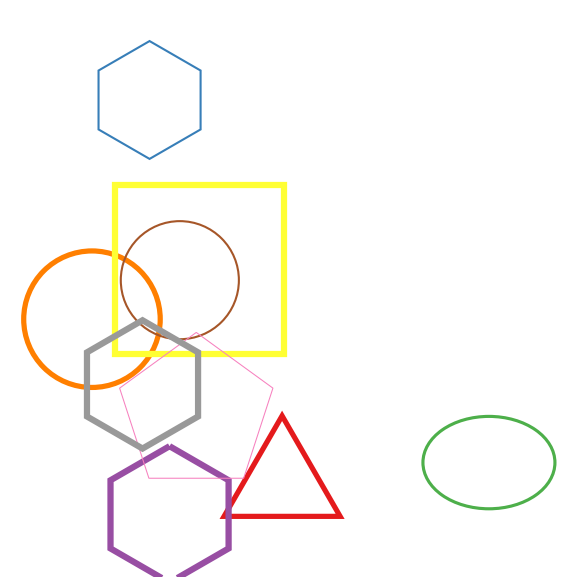[{"shape": "triangle", "thickness": 2.5, "radius": 0.58, "center": [0.488, 0.163]}, {"shape": "hexagon", "thickness": 1, "radius": 0.51, "center": [0.259, 0.826]}, {"shape": "oval", "thickness": 1.5, "radius": 0.57, "center": [0.847, 0.198]}, {"shape": "hexagon", "thickness": 3, "radius": 0.59, "center": [0.294, 0.108]}, {"shape": "circle", "thickness": 2.5, "radius": 0.59, "center": [0.159, 0.446]}, {"shape": "square", "thickness": 3, "radius": 0.73, "center": [0.346, 0.533]}, {"shape": "circle", "thickness": 1, "radius": 0.51, "center": [0.311, 0.514]}, {"shape": "pentagon", "thickness": 0.5, "radius": 0.7, "center": [0.34, 0.284]}, {"shape": "hexagon", "thickness": 3, "radius": 0.56, "center": [0.247, 0.333]}]